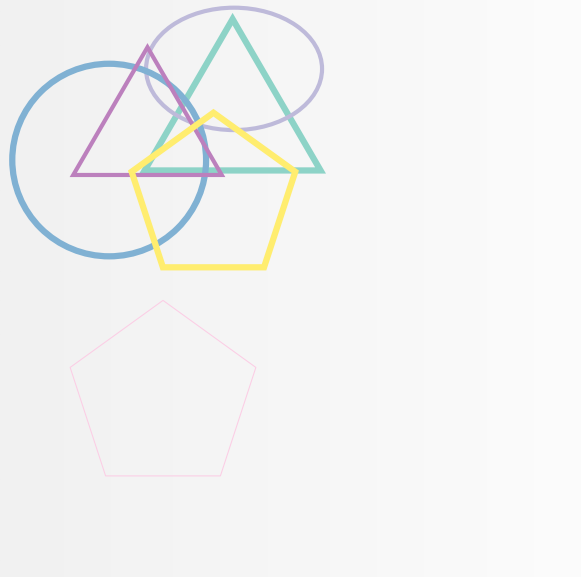[{"shape": "triangle", "thickness": 3, "radius": 0.87, "center": [0.4, 0.791]}, {"shape": "oval", "thickness": 2, "radius": 0.76, "center": [0.403, 0.88]}, {"shape": "circle", "thickness": 3, "radius": 0.83, "center": [0.188, 0.722]}, {"shape": "pentagon", "thickness": 0.5, "radius": 0.84, "center": [0.28, 0.311]}, {"shape": "triangle", "thickness": 2, "radius": 0.74, "center": [0.254, 0.77]}, {"shape": "pentagon", "thickness": 3, "radius": 0.74, "center": [0.367, 0.656]}]